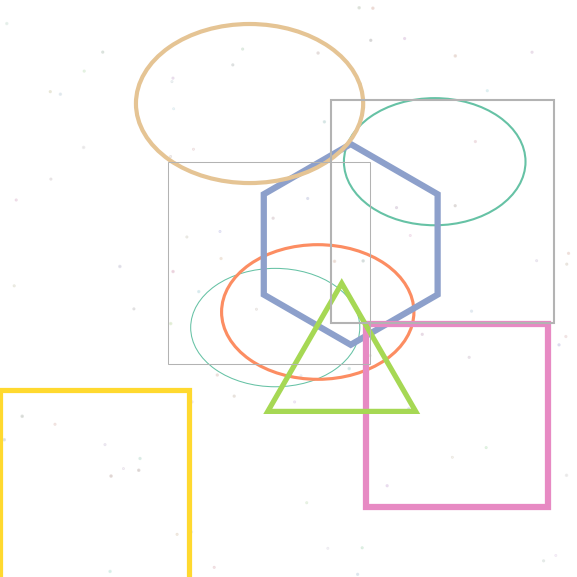[{"shape": "oval", "thickness": 1, "radius": 0.79, "center": [0.753, 0.719]}, {"shape": "oval", "thickness": 0.5, "radius": 0.73, "center": [0.477, 0.432]}, {"shape": "oval", "thickness": 1.5, "radius": 0.83, "center": [0.55, 0.459]}, {"shape": "hexagon", "thickness": 3, "radius": 0.87, "center": [0.607, 0.576]}, {"shape": "square", "thickness": 3, "radius": 0.79, "center": [0.792, 0.28]}, {"shape": "triangle", "thickness": 2.5, "radius": 0.74, "center": [0.592, 0.361]}, {"shape": "square", "thickness": 2.5, "radius": 0.82, "center": [0.163, 0.16]}, {"shape": "oval", "thickness": 2, "radius": 0.98, "center": [0.432, 0.82]}, {"shape": "square", "thickness": 1, "radius": 0.96, "center": [0.766, 0.633]}, {"shape": "square", "thickness": 0.5, "radius": 0.87, "center": [0.466, 0.543]}]